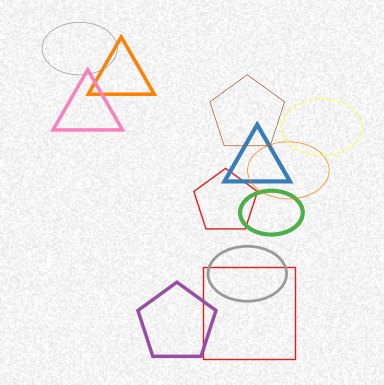[{"shape": "pentagon", "thickness": 1, "radius": 0.43, "center": [0.586, 0.476]}, {"shape": "square", "thickness": 1, "radius": 0.6, "center": [0.646, 0.187]}, {"shape": "triangle", "thickness": 3, "radius": 0.49, "center": [0.668, 0.578]}, {"shape": "oval", "thickness": 3, "radius": 0.41, "center": [0.705, 0.448]}, {"shape": "pentagon", "thickness": 2.5, "radius": 0.53, "center": [0.46, 0.161]}, {"shape": "oval", "thickness": 0.5, "radius": 0.53, "center": [0.749, 0.558]}, {"shape": "triangle", "thickness": 2.5, "radius": 0.5, "center": [0.315, 0.805]}, {"shape": "oval", "thickness": 0.5, "radius": 0.52, "center": [0.836, 0.669]}, {"shape": "pentagon", "thickness": 0.5, "radius": 0.51, "center": [0.642, 0.704]}, {"shape": "triangle", "thickness": 2.5, "radius": 0.52, "center": [0.228, 0.715]}, {"shape": "oval", "thickness": 2, "radius": 0.51, "center": [0.642, 0.289]}, {"shape": "oval", "thickness": 0.5, "radius": 0.49, "center": [0.207, 0.874]}]